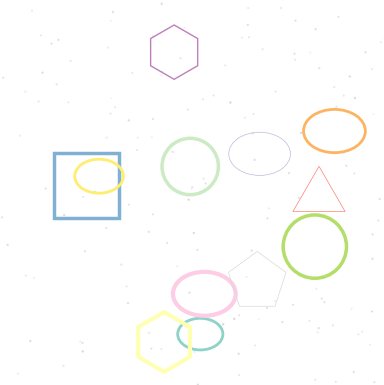[{"shape": "oval", "thickness": 2, "radius": 0.29, "center": [0.52, 0.132]}, {"shape": "hexagon", "thickness": 3, "radius": 0.39, "center": [0.426, 0.112]}, {"shape": "oval", "thickness": 0.5, "radius": 0.4, "center": [0.674, 0.6]}, {"shape": "triangle", "thickness": 0.5, "radius": 0.39, "center": [0.829, 0.49]}, {"shape": "square", "thickness": 2.5, "radius": 0.43, "center": [0.225, 0.518]}, {"shape": "oval", "thickness": 2, "radius": 0.4, "center": [0.869, 0.66]}, {"shape": "circle", "thickness": 2.5, "radius": 0.41, "center": [0.818, 0.359]}, {"shape": "oval", "thickness": 3, "radius": 0.41, "center": [0.531, 0.237]}, {"shape": "pentagon", "thickness": 0.5, "radius": 0.39, "center": [0.668, 0.268]}, {"shape": "hexagon", "thickness": 1, "radius": 0.35, "center": [0.452, 0.865]}, {"shape": "circle", "thickness": 2.5, "radius": 0.37, "center": [0.494, 0.568]}, {"shape": "oval", "thickness": 2, "radius": 0.32, "center": [0.257, 0.542]}]